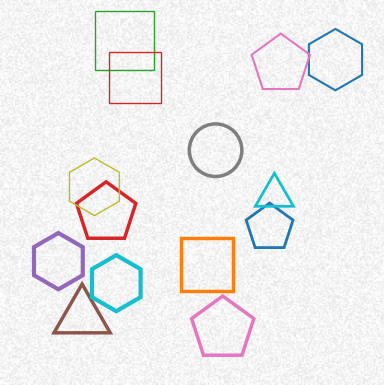[{"shape": "pentagon", "thickness": 2, "radius": 0.32, "center": [0.7, 0.409]}, {"shape": "hexagon", "thickness": 1.5, "radius": 0.4, "center": [0.871, 0.845]}, {"shape": "square", "thickness": 2.5, "radius": 0.34, "center": [0.538, 0.313]}, {"shape": "square", "thickness": 1, "radius": 0.39, "center": [0.323, 0.894]}, {"shape": "pentagon", "thickness": 2.5, "radius": 0.41, "center": [0.276, 0.447]}, {"shape": "square", "thickness": 1, "radius": 0.33, "center": [0.35, 0.799]}, {"shape": "hexagon", "thickness": 3, "radius": 0.37, "center": [0.152, 0.322]}, {"shape": "triangle", "thickness": 2.5, "radius": 0.42, "center": [0.213, 0.178]}, {"shape": "pentagon", "thickness": 2.5, "radius": 0.43, "center": [0.579, 0.146]}, {"shape": "pentagon", "thickness": 1.5, "radius": 0.4, "center": [0.729, 0.833]}, {"shape": "circle", "thickness": 2.5, "radius": 0.34, "center": [0.56, 0.61]}, {"shape": "hexagon", "thickness": 1, "radius": 0.37, "center": [0.245, 0.515]}, {"shape": "triangle", "thickness": 2, "radius": 0.29, "center": [0.713, 0.493]}, {"shape": "hexagon", "thickness": 3, "radius": 0.36, "center": [0.302, 0.264]}]